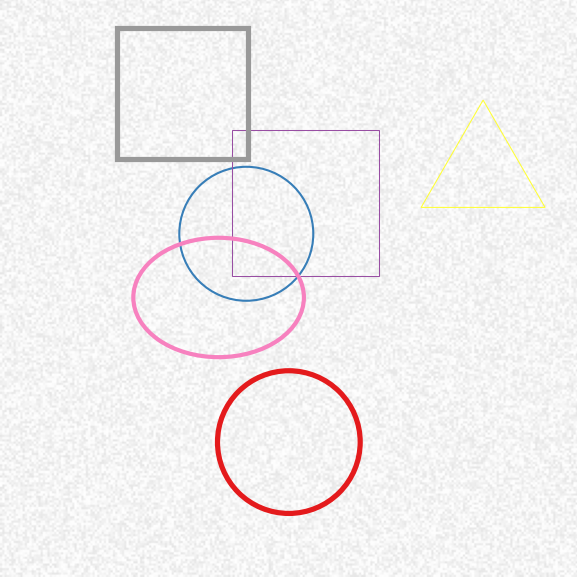[{"shape": "circle", "thickness": 2.5, "radius": 0.62, "center": [0.5, 0.234]}, {"shape": "circle", "thickness": 1, "radius": 0.58, "center": [0.426, 0.594]}, {"shape": "square", "thickness": 0.5, "radius": 0.63, "center": [0.529, 0.648]}, {"shape": "triangle", "thickness": 0.5, "radius": 0.62, "center": [0.837, 0.702]}, {"shape": "oval", "thickness": 2, "radius": 0.74, "center": [0.379, 0.484]}, {"shape": "square", "thickness": 2.5, "radius": 0.57, "center": [0.316, 0.838]}]